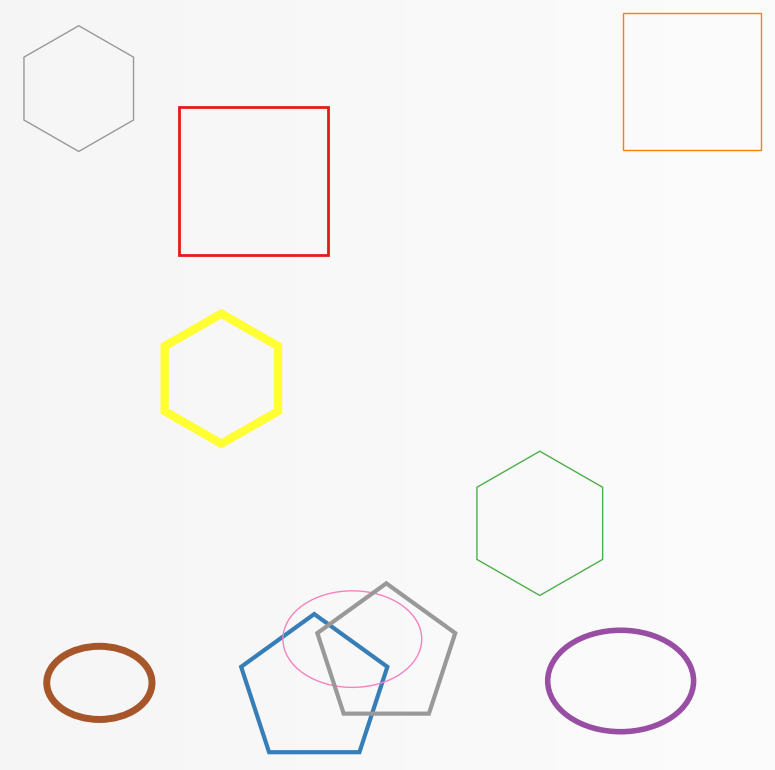[{"shape": "square", "thickness": 1, "radius": 0.48, "center": [0.328, 0.765]}, {"shape": "pentagon", "thickness": 1.5, "radius": 0.5, "center": [0.405, 0.103]}, {"shape": "hexagon", "thickness": 0.5, "radius": 0.47, "center": [0.696, 0.32]}, {"shape": "oval", "thickness": 2, "radius": 0.47, "center": [0.801, 0.116]}, {"shape": "square", "thickness": 0.5, "radius": 0.44, "center": [0.893, 0.894]}, {"shape": "hexagon", "thickness": 3, "radius": 0.42, "center": [0.286, 0.508]}, {"shape": "oval", "thickness": 2.5, "radius": 0.34, "center": [0.128, 0.113]}, {"shape": "oval", "thickness": 0.5, "radius": 0.45, "center": [0.455, 0.17]}, {"shape": "pentagon", "thickness": 1.5, "radius": 0.47, "center": [0.498, 0.149]}, {"shape": "hexagon", "thickness": 0.5, "radius": 0.41, "center": [0.102, 0.885]}]